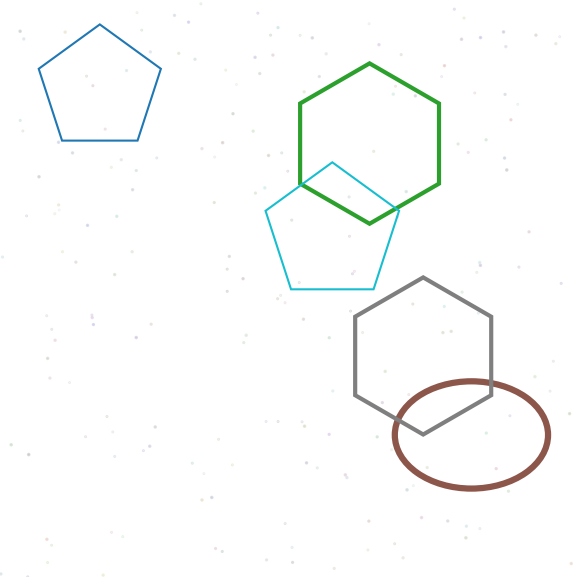[{"shape": "pentagon", "thickness": 1, "radius": 0.56, "center": [0.173, 0.846]}, {"shape": "hexagon", "thickness": 2, "radius": 0.69, "center": [0.64, 0.751]}, {"shape": "oval", "thickness": 3, "radius": 0.66, "center": [0.816, 0.246]}, {"shape": "hexagon", "thickness": 2, "radius": 0.68, "center": [0.733, 0.383]}, {"shape": "pentagon", "thickness": 1, "radius": 0.61, "center": [0.575, 0.597]}]